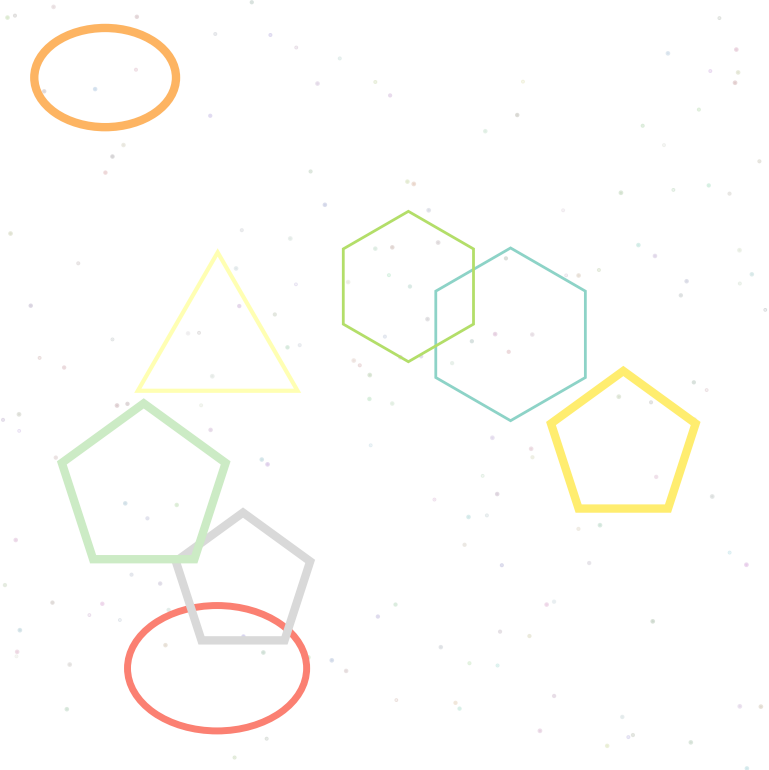[{"shape": "hexagon", "thickness": 1, "radius": 0.56, "center": [0.663, 0.566]}, {"shape": "triangle", "thickness": 1.5, "radius": 0.6, "center": [0.283, 0.552]}, {"shape": "oval", "thickness": 2.5, "radius": 0.58, "center": [0.282, 0.132]}, {"shape": "oval", "thickness": 3, "radius": 0.46, "center": [0.137, 0.899]}, {"shape": "hexagon", "thickness": 1, "radius": 0.49, "center": [0.53, 0.628]}, {"shape": "pentagon", "thickness": 3, "radius": 0.46, "center": [0.316, 0.243]}, {"shape": "pentagon", "thickness": 3, "radius": 0.56, "center": [0.187, 0.364]}, {"shape": "pentagon", "thickness": 3, "radius": 0.49, "center": [0.809, 0.419]}]